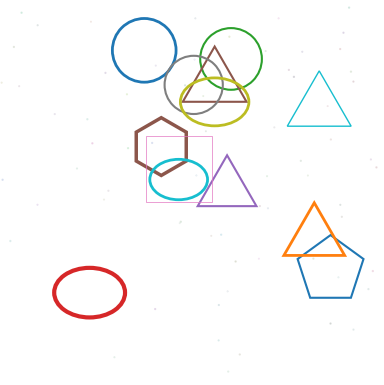[{"shape": "circle", "thickness": 2, "radius": 0.41, "center": [0.375, 0.869]}, {"shape": "pentagon", "thickness": 1.5, "radius": 0.45, "center": [0.859, 0.299]}, {"shape": "triangle", "thickness": 2, "radius": 0.46, "center": [0.816, 0.382]}, {"shape": "circle", "thickness": 1.5, "radius": 0.4, "center": [0.6, 0.847]}, {"shape": "oval", "thickness": 3, "radius": 0.46, "center": [0.233, 0.24]}, {"shape": "triangle", "thickness": 1.5, "radius": 0.44, "center": [0.59, 0.509]}, {"shape": "hexagon", "thickness": 2.5, "radius": 0.37, "center": [0.419, 0.619]}, {"shape": "triangle", "thickness": 1.5, "radius": 0.48, "center": [0.558, 0.783]}, {"shape": "square", "thickness": 0.5, "radius": 0.43, "center": [0.464, 0.561]}, {"shape": "circle", "thickness": 1.5, "radius": 0.38, "center": [0.503, 0.779]}, {"shape": "oval", "thickness": 2, "radius": 0.44, "center": [0.558, 0.735]}, {"shape": "oval", "thickness": 2, "radius": 0.37, "center": [0.464, 0.534]}, {"shape": "triangle", "thickness": 1, "radius": 0.48, "center": [0.829, 0.72]}]